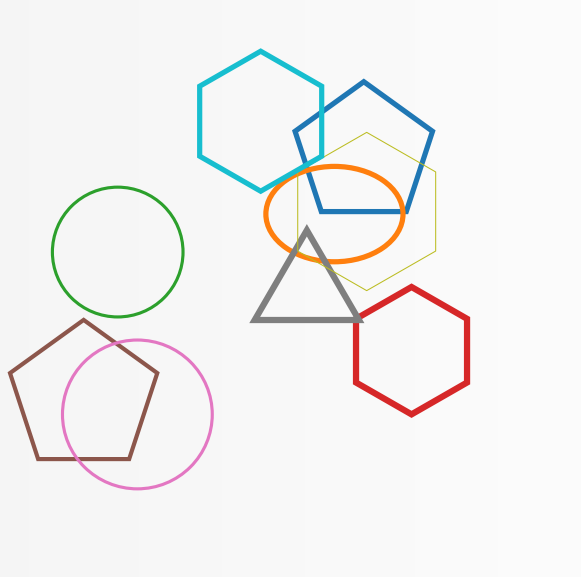[{"shape": "pentagon", "thickness": 2.5, "radius": 0.62, "center": [0.626, 0.733]}, {"shape": "oval", "thickness": 2.5, "radius": 0.59, "center": [0.575, 0.628]}, {"shape": "circle", "thickness": 1.5, "radius": 0.56, "center": [0.203, 0.563]}, {"shape": "hexagon", "thickness": 3, "radius": 0.55, "center": [0.708, 0.392]}, {"shape": "pentagon", "thickness": 2, "radius": 0.67, "center": [0.144, 0.312]}, {"shape": "circle", "thickness": 1.5, "radius": 0.64, "center": [0.236, 0.281]}, {"shape": "triangle", "thickness": 3, "radius": 0.52, "center": [0.528, 0.497]}, {"shape": "hexagon", "thickness": 0.5, "radius": 0.69, "center": [0.631, 0.633]}, {"shape": "hexagon", "thickness": 2.5, "radius": 0.61, "center": [0.449, 0.789]}]